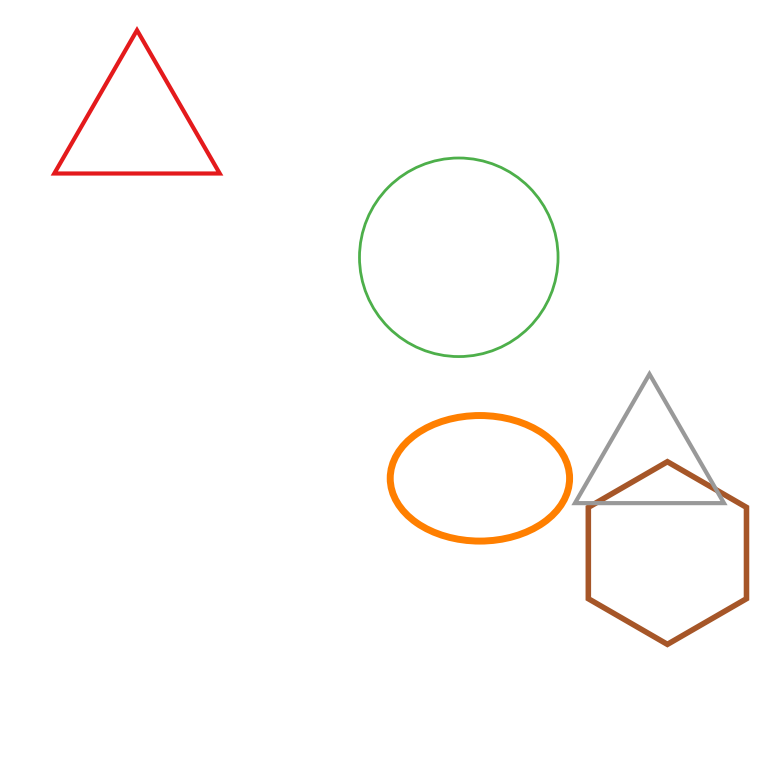[{"shape": "triangle", "thickness": 1.5, "radius": 0.62, "center": [0.178, 0.837]}, {"shape": "circle", "thickness": 1, "radius": 0.64, "center": [0.596, 0.666]}, {"shape": "oval", "thickness": 2.5, "radius": 0.58, "center": [0.623, 0.379]}, {"shape": "hexagon", "thickness": 2, "radius": 0.59, "center": [0.867, 0.282]}, {"shape": "triangle", "thickness": 1.5, "radius": 0.56, "center": [0.843, 0.402]}]